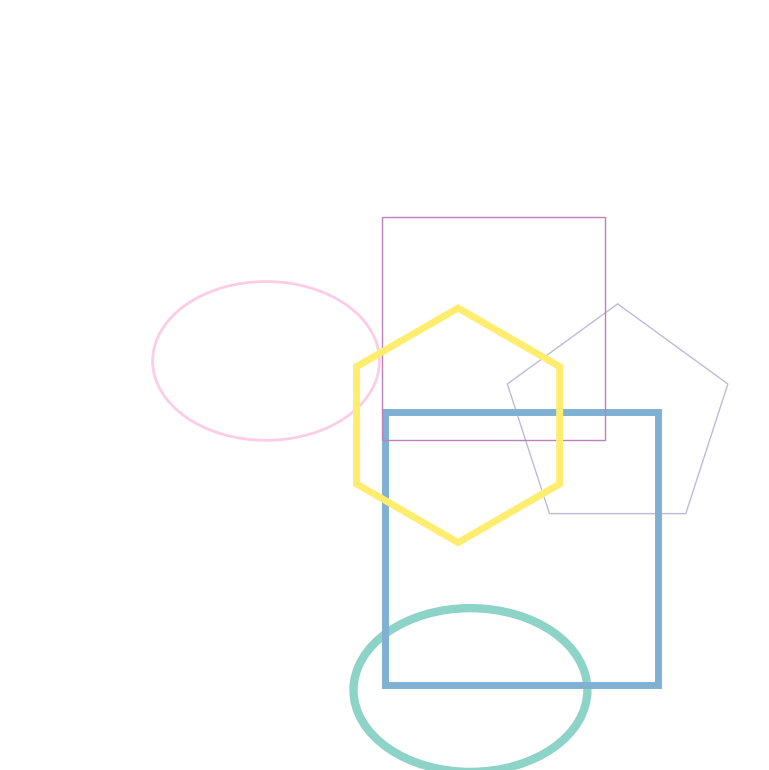[{"shape": "oval", "thickness": 3, "radius": 0.76, "center": [0.611, 0.104]}, {"shape": "pentagon", "thickness": 0.5, "radius": 0.75, "center": [0.802, 0.455]}, {"shape": "square", "thickness": 2.5, "radius": 0.89, "center": [0.678, 0.288]}, {"shape": "oval", "thickness": 1, "radius": 0.74, "center": [0.346, 0.531]}, {"shape": "square", "thickness": 0.5, "radius": 0.72, "center": [0.641, 0.573]}, {"shape": "hexagon", "thickness": 2.5, "radius": 0.76, "center": [0.595, 0.448]}]